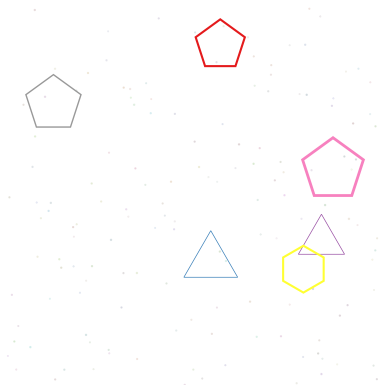[{"shape": "pentagon", "thickness": 1.5, "radius": 0.34, "center": [0.572, 0.883]}, {"shape": "triangle", "thickness": 0.5, "radius": 0.4, "center": [0.547, 0.32]}, {"shape": "triangle", "thickness": 0.5, "radius": 0.35, "center": [0.835, 0.374]}, {"shape": "hexagon", "thickness": 1.5, "radius": 0.3, "center": [0.788, 0.301]}, {"shape": "pentagon", "thickness": 2, "radius": 0.42, "center": [0.865, 0.559]}, {"shape": "pentagon", "thickness": 1, "radius": 0.38, "center": [0.139, 0.731]}]